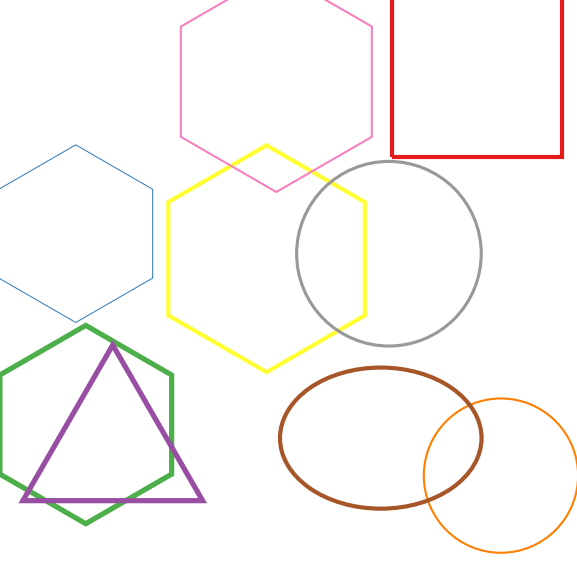[{"shape": "square", "thickness": 2, "radius": 0.73, "center": [0.826, 0.874]}, {"shape": "hexagon", "thickness": 0.5, "radius": 0.77, "center": [0.131, 0.595]}, {"shape": "hexagon", "thickness": 2.5, "radius": 0.86, "center": [0.149, 0.264]}, {"shape": "triangle", "thickness": 2.5, "radius": 0.9, "center": [0.195, 0.222]}, {"shape": "circle", "thickness": 1, "radius": 0.67, "center": [0.867, 0.176]}, {"shape": "hexagon", "thickness": 2, "radius": 0.98, "center": [0.462, 0.551]}, {"shape": "oval", "thickness": 2, "radius": 0.87, "center": [0.659, 0.24]}, {"shape": "hexagon", "thickness": 1, "radius": 0.95, "center": [0.478, 0.858]}, {"shape": "circle", "thickness": 1.5, "radius": 0.8, "center": [0.673, 0.56]}]